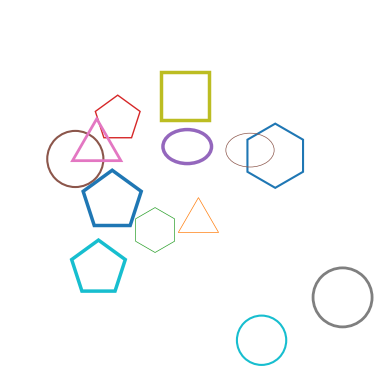[{"shape": "hexagon", "thickness": 1.5, "radius": 0.42, "center": [0.715, 0.595]}, {"shape": "pentagon", "thickness": 2.5, "radius": 0.4, "center": [0.291, 0.478]}, {"shape": "triangle", "thickness": 0.5, "radius": 0.3, "center": [0.515, 0.426]}, {"shape": "hexagon", "thickness": 0.5, "radius": 0.29, "center": [0.403, 0.402]}, {"shape": "pentagon", "thickness": 1, "radius": 0.31, "center": [0.306, 0.692]}, {"shape": "oval", "thickness": 2.5, "radius": 0.32, "center": [0.486, 0.619]}, {"shape": "oval", "thickness": 0.5, "radius": 0.31, "center": [0.649, 0.61]}, {"shape": "circle", "thickness": 1.5, "radius": 0.36, "center": [0.196, 0.587]}, {"shape": "triangle", "thickness": 2, "radius": 0.36, "center": [0.251, 0.619]}, {"shape": "circle", "thickness": 2, "radius": 0.38, "center": [0.89, 0.228]}, {"shape": "square", "thickness": 2.5, "radius": 0.31, "center": [0.48, 0.75]}, {"shape": "pentagon", "thickness": 2.5, "radius": 0.37, "center": [0.256, 0.303]}, {"shape": "circle", "thickness": 1.5, "radius": 0.32, "center": [0.679, 0.116]}]